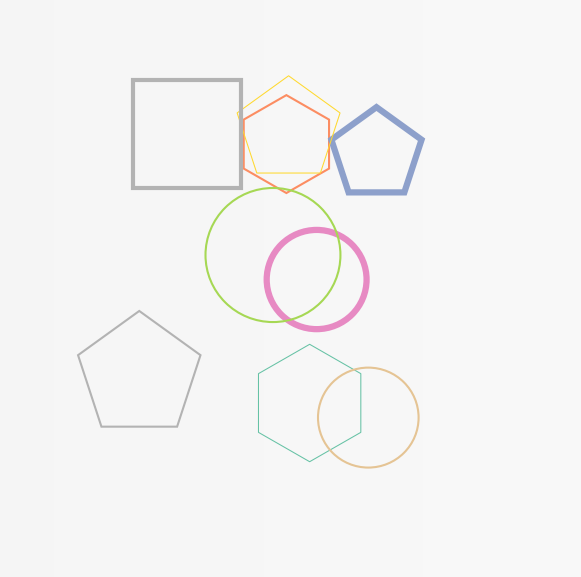[{"shape": "hexagon", "thickness": 0.5, "radius": 0.51, "center": [0.533, 0.301]}, {"shape": "hexagon", "thickness": 1, "radius": 0.42, "center": [0.493, 0.75]}, {"shape": "pentagon", "thickness": 3, "radius": 0.41, "center": [0.648, 0.732]}, {"shape": "circle", "thickness": 3, "radius": 0.43, "center": [0.545, 0.515]}, {"shape": "circle", "thickness": 1, "radius": 0.58, "center": [0.47, 0.558]}, {"shape": "pentagon", "thickness": 0.5, "radius": 0.47, "center": [0.496, 0.775]}, {"shape": "circle", "thickness": 1, "radius": 0.43, "center": [0.634, 0.276]}, {"shape": "pentagon", "thickness": 1, "radius": 0.55, "center": [0.24, 0.35]}, {"shape": "square", "thickness": 2, "radius": 0.47, "center": [0.322, 0.767]}]